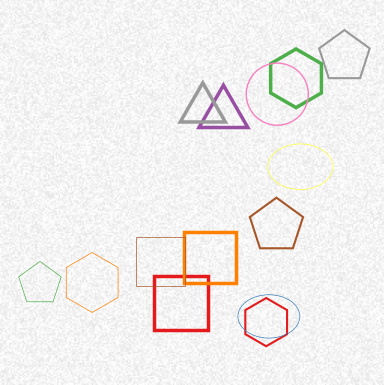[{"shape": "square", "thickness": 2.5, "radius": 0.35, "center": [0.47, 0.213]}, {"shape": "hexagon", "thickness": 1.5, "radius": 0.31, "center": [0.691, 0.163]}, {"shape": "oval", "thickness": 0.5, "radius": 0.4, "center": [0.698, 0.178]}, {"shape": "hexagon", "thickness": 2.5, "radius": 0.38, "center": [0.769, 0.797]}, {"shape": "pentagon", "thickness": 0.5, "radius": 0.29, "center": [0.104, 0.263]}, {"shape": "triangle", "thickness": 2.5, "radius": 0.37, "center": [0.58, 0.705]}, {"shape": "square", "thickness": 2.5, "radius": 0.34, "center": [0.546, 0.331]}, {"shape": "hexagon", "thickness": 0.5, "radius": 0.39, "center": [0.239, 0.266]}, {"shape": "oval", "thickness": 0.5, "radius": 0.42, "center": [0.78, 0.567]}, {"shape": "pentagon", "thickness": 1.5, "radius": 0.36, "center": [0.718, 0.414]}, {"shape": "square", "thickness": 0.5, "radius": 0.32, "center": [0.418, 0.32]}, {"shape": "circle", "thickness": 1, "radius": 0.4, "center": [0.72, 0.755]}, {"shape": "triangle", "thickness": 2.5, "radius": 0.34, "center": [0.527, 0.717]}, {"shape": "pentagon", "thickness": 1.5, "radius": 0.35, "center": [0.895, 0.853]}]